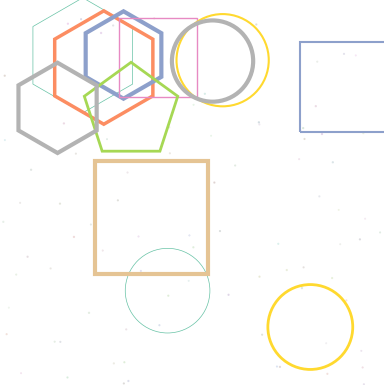[{"shape": "hexagon", "thickness": 0.5, "radius": 0.75, "center": [0.215, 0.856]}, {"shape": "circle", "thickness": 0.5, "radius": 0.55, "center": [0.435, 0.245]}, {"shape": "hexagon", "thickness": 2.5, "radius": 0.74, "center": [0.27, 0.825]}, {"shape": "square", "thickness": 1.5, "radius": 0.58, "center": [0.897, 0.773]}, {"shape": "hexagon", "thickness": 3, "radius": 0.57, "center": [0.321, 0.857]}, {"shape": "square", "thickness": 1, "radius": 0.51, "center": [0.41, 0.85]}, {"shape": "pentagon", "thickness": 2, "radius": 0.64, "center": [0.34, 0.711]}, {"shape": "circle", "thickness": 1.5, "radius": 0.6, "center": [0.578, 0.844]}, {"shape": "circle", "thickness": 2, "radius": 0.55, "center": [0.806, 0.151]}, {"shape": "square", "thickness": 3, "radius": 0.73, "center": [0.393, 0.434]}, {"shape": "circle", "thickness": 3, "radius": 0.53, "center": [0.552, 0.841]}, {"shape": "hexagon", "thickness": 3, "radius": 0.59, "center": [0.15, 0.72]}]